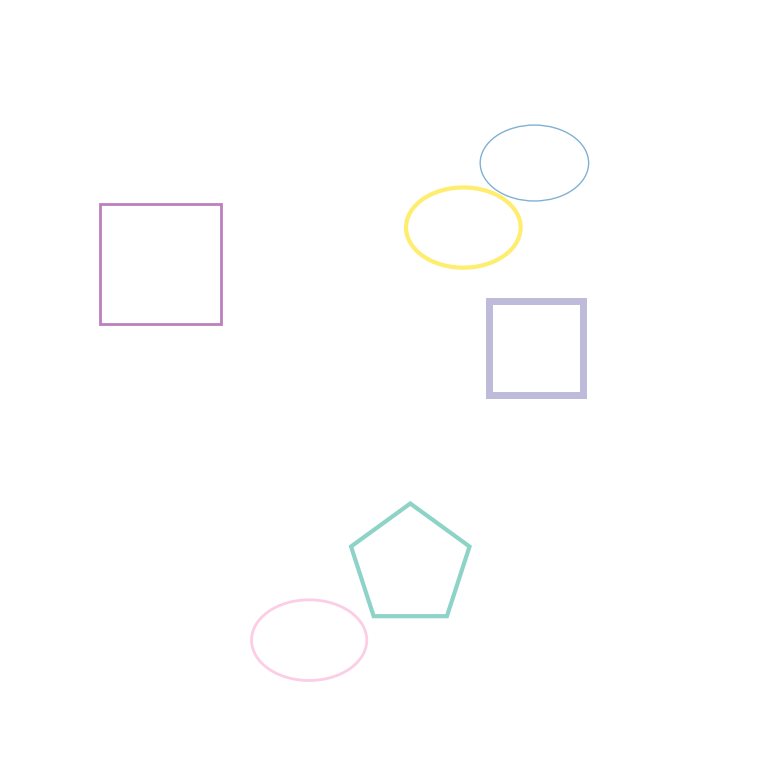[{"shape": "pentagon", "thickness": 1.5, "radius": 0.4, "center": [0.533, 0.265]}, {"shape": "square", "thickness": 2.5, "radius": 0.3, "center": [0.696, 0.548]}, {"shape": "oval", "thickness": 0.5, "radius": 0.35, "center": [0.694, 0.788]}, {"shape": "oval", "thickness": 1, "radius": 0.37, "center": [0.401, 0.169]}, {"shape": "square", "thickness": 1, "radius": 0.39, "center": [0.208, 0.657]}, {"shape": "oval", "thickness": 1.5, "radius": 0.37, "center": [0.602, 0.704]}]